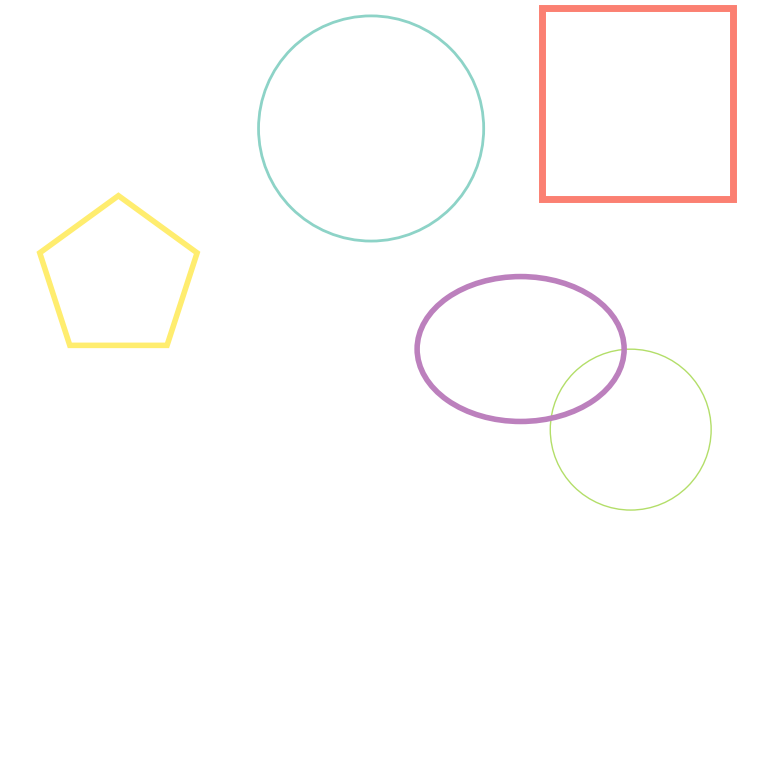[{"shape": "circle", "thickness": 1, "radius": 0.73, "center": [0.482, 0.833]}, {"shape": "square", "thickness": 2.5, "radius": 0.62, "center": [0.828, 0.865]}, {"shape": "circle", "thickness": 0.5, "radius": 0.52, "center": [0.819, 0.442]}, {"shape": "oval", "thickness": 2, "radius": 0.67, "center": [0.676, 0.547]}, {"shape": "pentagon", "thickness": 2, "radius": 0.54, "center": [0.154, 0.638]}]